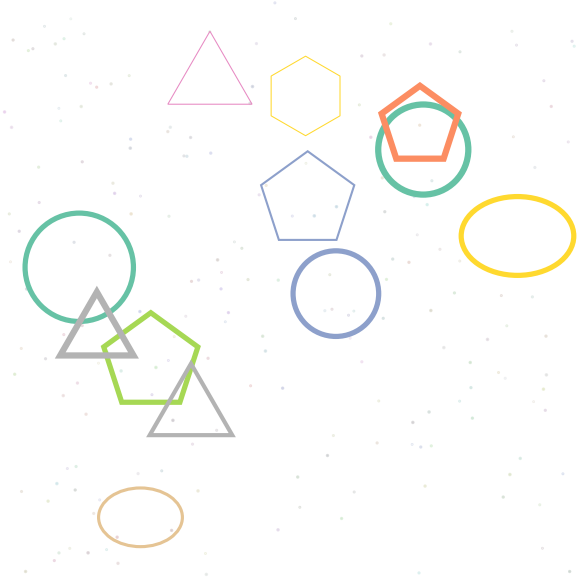[{"shape": "circle", "thickness": 2.5, "radius": 0.47, "center": [0.137, 0.536]}, {"shape": "circle", "thickness": 3, "radius": 0.39, "center": [0.733, 0.74]}, {"shape": "pentagon", "thickness": 3, "radius": 0.35, "center": [0.727, 0.781]}, {"shape": "pentagon", "thickness": 1, "radius": 0.42, "center": [0.533, 0.652]}, {"shape": "circle", "thickness": 2.5, "radius": 0.37, "center": [0.582, 0.491]}, {"shape": "triangle", "thickness": 0.5, "radius": 0.42, "center": [0.364, 0.861]}, {"shape": "pentagon", "thickness": 2.5, "radius": 0.43, "center": [0.261, 0.372]}, {"shape": "hexagon", "thickness": 0.5, "radius": 0.34, "center": [0.529, 0.833]}, {"shape": "oval", "thickness": 2.5, "radius": 0.49, "center": [0.896, 0.591]}, {"shape": "oval", "thickness": 1.5, "radius": 0.36, "center": [0.243, 0.103]}, {"shape": "triangle", "thickness": 3, "radius": 0.37, "center": [0.168, 0.42]}, {"shape": "triangle", "thickness": 2, "radius": 0.41, "center": [0.331, 0.287]}]